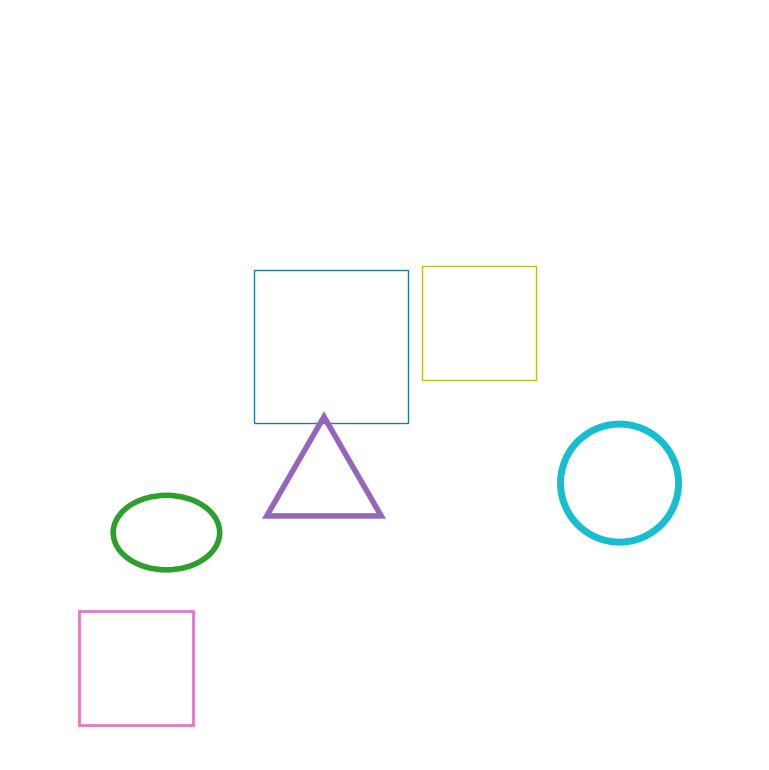[{"shape": "square", "thickness": 0.5, "radius": 0.5, "center": [0.43, 0.55]}, {"shape": "oval", "thickness": 2, "radius": 0.35, "center": [0.216, 0.308]}, {"shape": "triangle", "thickness": 2, "radius": 0.43, "center": [0.421, 0.373]}, {"shape": "square", "thickness": 1, "radius": 0.37, "center": [0.176, 0.133]}, {"shape": "square", "thickness": 0.5, "radius": 0.37, "center": [0.622, 0.58]}, {"shape": "circle", "thickness": 2.5, "radius": 0.38, "center": [0.805, 0.373]}]